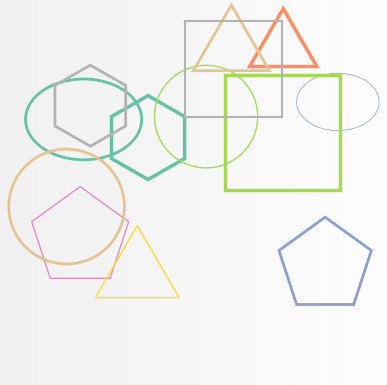[{"shape": "hexagon", "thickness": 2.5, "radius": 0.54, "center": [0.382, 0.643]}, {"shape": "oval", "thickness": 2, "radius": 0.75, "center": [0.216, 0.69]}, {"shape": "triangle", "thickness": 2.5, "radius": 0.5, "center": [0.731, 0.877]}, {"shape": "pentagon", "thickness": 2, "radius": 0.63, "center": [0.839, 0.311]}, {"shape": "oval", "thickness": 0.5, "radius": 0.53, "center": [0.872, 0.735]}, {"shape": "pentagon", "thickness": 1, "radius": 0.66, "center": [0.207, 0.384]}, {"shape": "square", "thickness": 2.5, "radius": 0.75, "center": [0.729, 0.655]}, {"shape": "circle", "thickness": 1, "radius": 0.67, "center": [0.532, 0.697]}, {"shape": "triangle", "thickness": 1, "radius": 0.62, "center": [0.354, 0.289]}, {"shape": "circle", "thickness": 2, "radius": 0.75, "center": [0.172, 0.464]}, {"shape": "triangle", "thickness": 2, "radius": 0.57, "center": [0.597, 0.873]}, {"shape": "hexagon", "thickness": 2, "radius": 0.53, "center": [0.233, 0.725]}, {"shape": "square", "thickness": 1.5, "radius": 0.63, "center": [0.603, 0.821]}]